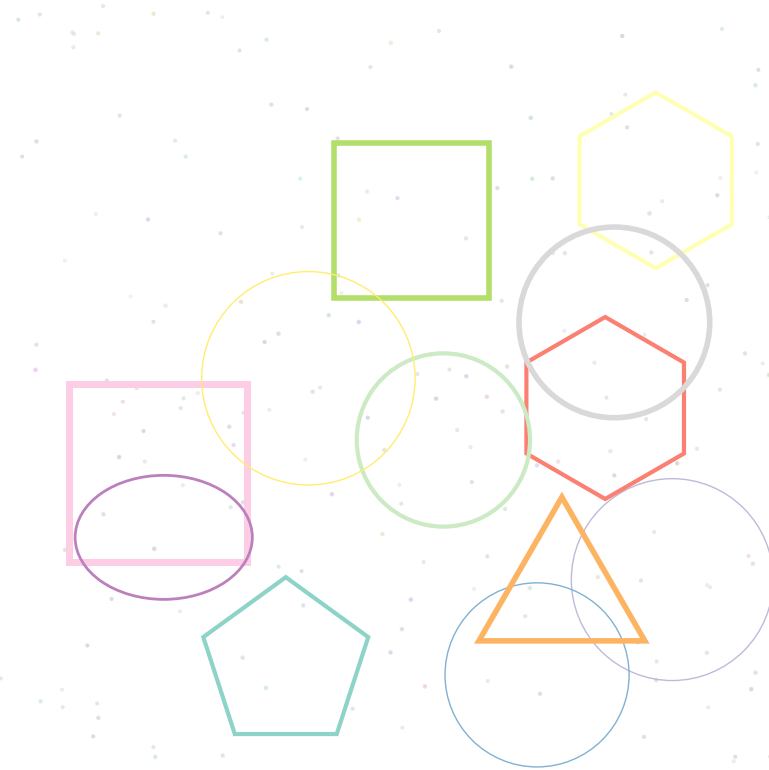[{"shape": "pentagon", "thickness": 1.5, "radius": 0.56, "center": [0.371, 0.138]}, {"shape": "hexagon", "thickness": 1.5, "radius": 0.57, "center": [0.852, 0.766]}, {"shape": "circle", "thickness": 0.5, "radius": 0.66, "center": [0.873, 0.247]}, {"shape": "hexagon", "thickness": 1.5, "radius": 0.59, "center": [0.786, 0.47]}, {"shape": "circle", "thickness": 0.5, "radius": 0.6, "center": [0.697, 0.124]}, {"shape": "triangle", "thickness": 2, "radius": 0.62, "center": [0.73, 0.23]}, {"shape": "square", "thickness": 2, "radius": 0.5, "center": [0.535, 0.713]}, {"shape": "square", "thickness": 2.5, "radius": 0.58, "center": [0.205, 0.386]}, {"shape": "circle", "thickness": 2, "radius": 0.62, "center": [0.798, 0.581]}, {"shape": "oval", "thickness": 1, "radius": 0.58, "center": [0.213, 0.302]}, {"shape": "circle", "thickness": 1.5, "radius": 0.56, "center": [0.576, 0.429]}, {"shape": "circle", "thickness": 0.5, "radius": 0.69, "center": [0.401, 0.509]}]